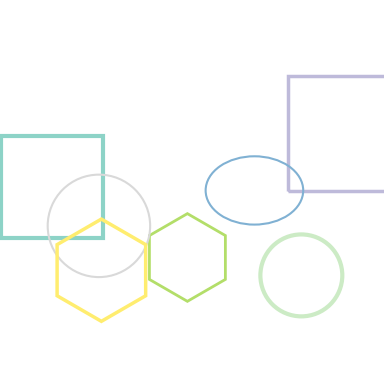[{"shape": "square", "thickness": 3, "radius": 0.66, "center": [0.136, 0.514]}, {"shape": "square", "thickness": 2.5, "radius": 0.75, "center": [0.899, 0.653]}, {"shape": "oval", "thickness": 1.5, "radius": 0.63, "center": [0.661, 0.505]}, {"shape": "hexagon", "thickness": 2, "radius": 0.57, "center": [0.487, 0.331]}, {"shape": "circle", "thickness": 1.5, "radius": 0.67, "center": [0.257, 0.413]}, {"shape": "circle", "thickness": 3, "radius": 0.53, "center": [0.783, 0.285]}, {"shape": "hexagon", "thickness": 2.5, "radius": 0.66, "center": [0.263, 0.298]}]